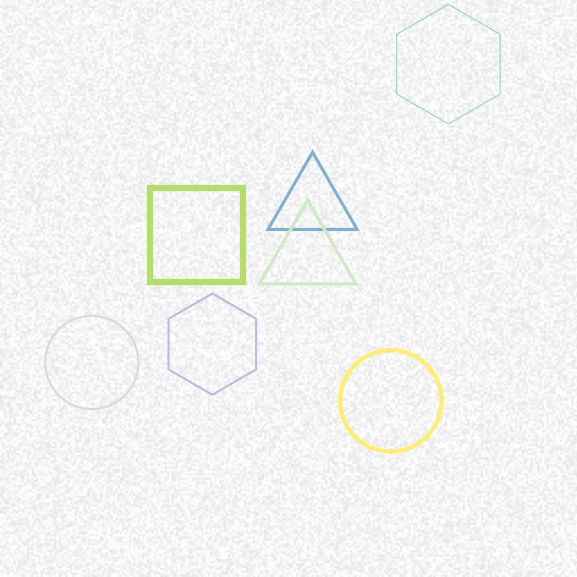[{"shape": "hexagon", "thickness": 0.5, "radius": 0.52, "center": [0.776, 0.888]}, {"shape": "hexagon", "thickness": 1, "radius": 0.44, "center": [0.368, 0.403]}, {"shape": "triangle", "thickness": 1.5, "radius": 0.45, "center": [0.541, 0.646]}, {"shape": "square", "thickness": 3, "radius": 0.41, "center": [0.34, 0.592]}, {"shape": "circle", "thickness": 1, "radius": 0.4, "center": [0.159, 0.371]}, {"shape": "triangle", "thickness": 1.5, "radius": 0.48, "center": [0.533, 0.556]}, {"shape": "circle", "thickness": 2, "radius": 0.44, "center": [0.677, 0.305]}]